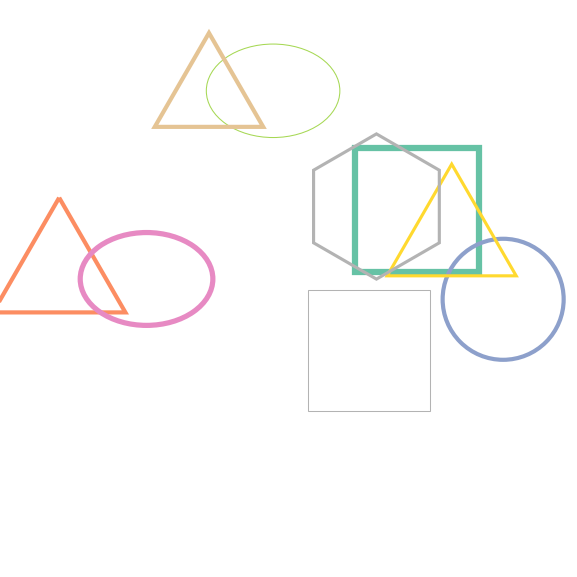[{"shape": "square", "thickness": 3, "radius": 0.54, "center": [0.722, 0.636]}, {"shape": "triangle", "thickness": 2, "radius": 0.66, "center": [0.102, 0.524]}, {"shape": "circle", "thickness": 2, "radius": 0.52, "center": [0.871, 0.481]}, {"shape": "oval", "thickness": 2.5, "radius": 0.57, "center": [0.254, 0.516]}, {"shape": "oval", "thickness": 0.5, "radius": 0.58, "center": [0.473, 0.842]}, {"shape": "triangle", "thickness": 1.5, "radius": 0.64, "center": [0.782, 0.586]}, {"shape": "triangle", "thickness": 2, "radius": 0.54, "center": [0.362, 0.834]}, {"shape": "hexagon", "thickness": 1.5, "radius": 0.63, "center": [0.652, 0.642]}, {"shape": "square", "thickness": 0.5, "radius": 0.53, "center": [0.639, 0.392]}]